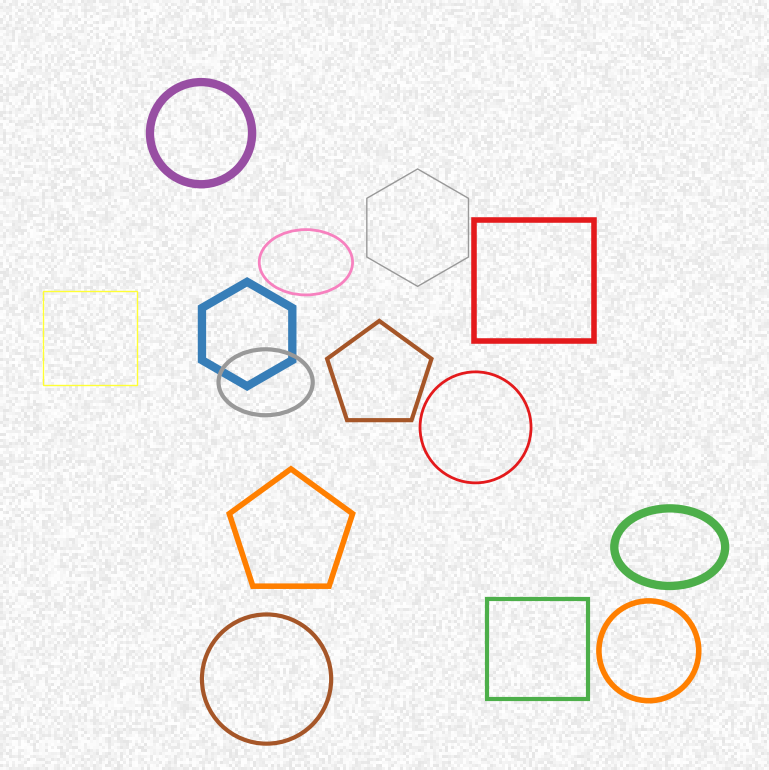[{"shape": "circle", "thickness": 1, "radius": 0.36, "center": [0.618, 0.445]}, {"shape": "square", "thickness": 2, "radius": 0.39, "center": [0.694, 0.636]}, {"shape": "hexagon", "thickness": 3, "radius": 0.34, "center": [0.321, 0.566]}, {"shape": "square", "thickness": 1.5, "radius": 0.33, "center": [0.698, 0.157]}, {"shape": "oval", "thickness": 3, "radius": 0.36, "center": [0.87, 0.289]}, {"shape": "circle", "thickness": 3, "radius": 0.33, "center": [0.261, 0.827]}, {"shape": "circle", "thickness": 2, "radius": 0.32, "center": [0.843, 0.155]}, {"shape": "pentagon", "thickness": 2, "radius": 0.42, "center": [0.378, 0.307]}, {"shape": "square", "thickness": 0.5, "radius": 0.3, "center": [0.117, 0.561]}, {"shape": "circle", "thickness": 1.5, "radius": 0.42, "center": [0.346, 0.118]}, {"shape": "pentagon", "thickness": 1.5, "radius": 0.36, "center": [0.493, 0.512]}, {"shape": "oval", "thickness": 1, "radius": 0.3, "center": [0.397, 0.659]}, {"shape": "hexagon", "thickness": 0.5, "radius": 0.38, "center": [0.542, 0.704]}, {"shape": "oval", "thickness": 1.5, "radius": 0.31, "center": [0.345, 0.504]}]